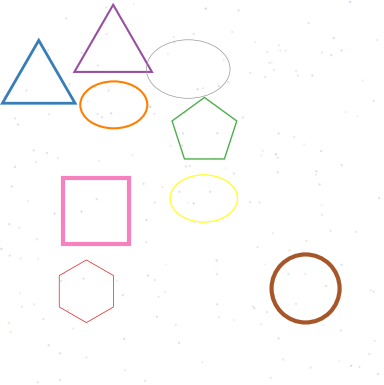[{"shape": "hexagon", "thickness": 0.5, "radius": 0.41, "center": [0.224, 0.243]}, {"shape": "triangle", "thickness": 2, "radius": 0.54, "center": [0.101, 0.786]}, {"shape": "pentagon", "thickness": 1, "radius": 0.44, "center": [0.531, 0.659]}, {"shape": "triangle", "thickness": 1.5, "radius": 0.58, "center": [0.294, 0.871]}, {"shape": "oval", "thickness": 1.5, "radius": 0.44, "center": [0.296, 0.728]}, {"shape": "oval", "thickness": 1, "radius": 0.44, "center": [0.529, 0.485]}, {"shape": "circle", "thickness": 3, "radius": 0.44, "center": [0.794, 0.251]}, {"shape": "square", "thickness": 3, "radius": 0.43, "center": [0.249, 0.453]}, {"shape": "oval", "thickness": 0.5, "radius": 0.54, "center": [0.489, 0.821]}]